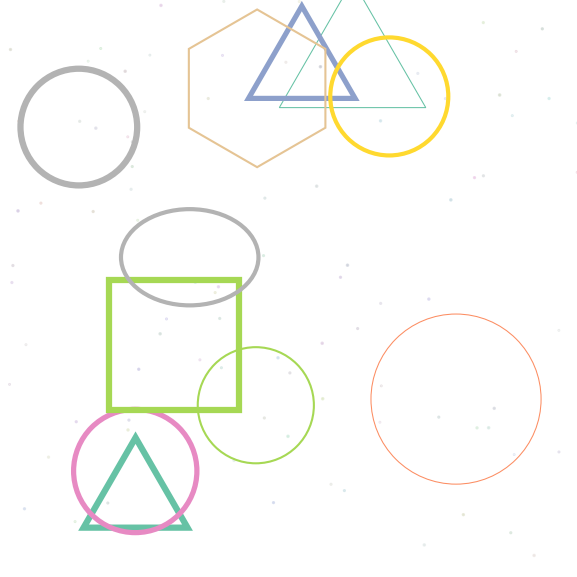[{"shape": "triangle", "thickness": 0.5, "radius": 0.73, "center": [0.61, 0.886]}, {"shape": "triangle", "thickness": 3, "radius": 0.52, "center": [0.235, 0.137]}, {"shape": "circle", "thickness": 0.5, "radius": 0.74, "center": [0.79, 0.308]}, {"shape": "triangle", "thickness": 2.5, "radius": 0.53, "center": [0.523, 0.882]}, {"shape": "circle", "thickness": 2.5, "radius": 0.53, "center": [0.234, 0.184]}, {"shape": "circle", "thickness": 1, "radius": 0.5, "center": [0.443, 0.297]}, {"shape": "square", "thickness": 3, "radius": 0.56, "center": [0.301, 0.402]}, {"shape": "circle", "thickness": 2, "radius": 0.51, "center": [0.674, 0.832]}, {"shape": "hexagon", "thickness": 1, "radius": 0.68, "center": [0.445, 0.846]}, {"shape": "oval", "thickness": 2, "radius": 0.6, "center": [0.329, 0.554]}, {"shape": "circle", "thickness": 3, "radius": 0.51, "center": [0.137, 0.779]}]